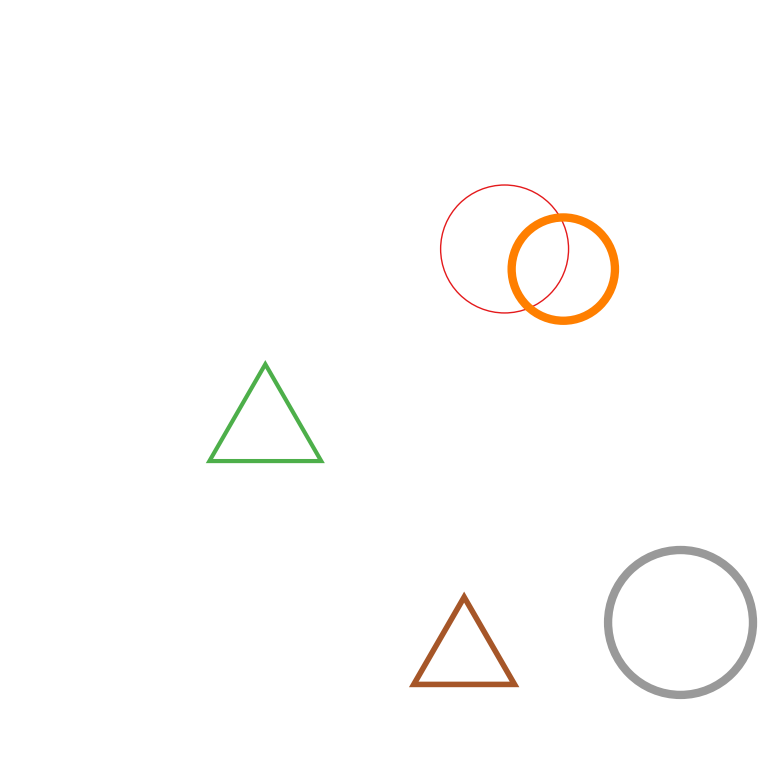[{"shape": "circle", "thickness": 0.5, "radius": 0.42, "center": [0.655, 0.677]}, {"shape": "triangle", "thickness": 1.5, "radius": 0.42, "center": [0.345, 0.443]}, {"shape": "circle", "thickness": 3, "radius": 0.34, "center": [0.732, 0.651]}, {"shape": "triangle", "thickness": 2, "radius": 0.38, "center": [0.603, 0.149]}, {"shape": "circle", "thickness": 3, "radius": 0.47, "center": [0.884, 0.192]}]